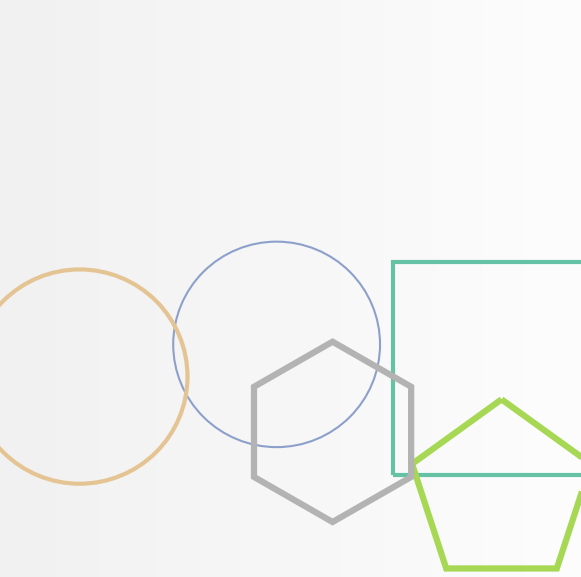[{"shape": "square", "thickness": 2, "radius": 0.92, "center": [0.861, 0.361]}, {"shape": "circle", "thickness": 1, "radius": 0.89, "center": [0.476, 0.403]}, {"shape": "pentagon", "thickness": 3, "radius": 0.81, "center": [0.863, 0.146]}, {"shape": "circle", "thickness": 2, "radius": 0.93, "center": [0.137, 0.347]}, {"shape": "hexagon", "thickness": 3, "radius": 0.78, "center": [0.572, 0.251]}]